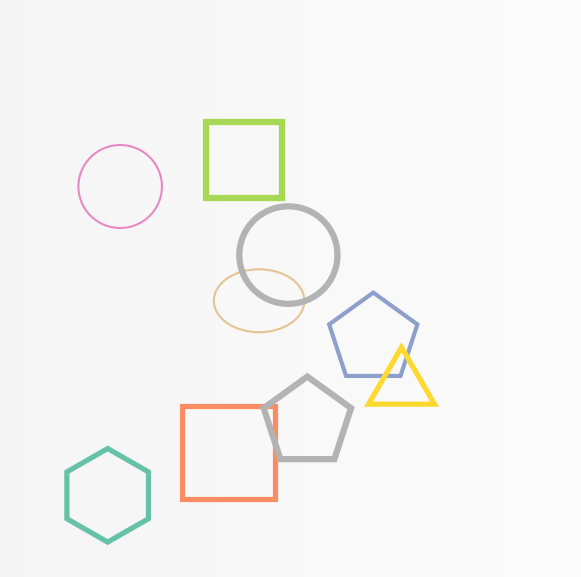[{"shape": "hexagon", "thickness": 2.5, "radius": 0.41, "center": [0.185, 0.141]}, {"shape": "square", "thickness": 2.5, "radius": 0.4, "center": [0.393, 0.215]}, {"shape": "pentagon", "thickness": 2, "radius": 0.4, "center": [0.642, 0.413]}, {"shape": "circle", "thickness": 1, "radius": 0.36, "center": [0.207, 0.676]}, {"shape": "square", "thickness": 3, "radius": 0.33, "center": [0.42, 0.721]}, {"shape": "triangle", "thickness": 2.5, "radius": 0.33, "center": [0.691, 0.332]}, {"shape": "oval", "thickness": 1, "radius": 0.39, "center": [0.446, 0.478]}, {"shape": "circle", "thickness": 3, "radius": 0.42, "center": [0.496, 0.557]}, {"shape": "pentagon", "thickness": 3, "radius": 0.4, "center": [0.529, 0.268]}]